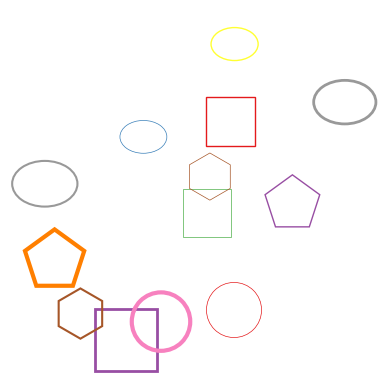[{"shape": "square", "thickness": 1, "radius": 0.32, "center": [0.6, 0.683]}, {"shape": "circle", "thickness": 0.5, "radius": 0.36, "center": [0.608, 0.195]}, {"shape": "oval", "thickness": 0.5, "radius": 0.3, "center": [0.372, 0.645]}, {"shape": "square", "thickness": 0.5, "radius": 0.31, "center": [0.538, 0.447]}, {"shape": "square", "thickness": 2, "radius": 0.4, "center": [0.327, 0.118]}, {"shape": "pentagon", "thickness": 1, "radius": 0.37, "center": [0.759, 0.471]}, {"shape": "pentagon", "thickness": 3, "radius": 0.4, "center": [0.142, 0.323]}, {"shape": "oval", "thickness": 1, "radius": 0.31, "center": [0.609, 0.886]}, {"shape": "hexagon", "thickness": 0.5, "radius": 0.31, "center": [0.545, 0.541]}, {"shape": "hexagon", "thickness": 1.5, "radius": 0.33, "center": [0.209, 0.186]}, {"shape": "circle", "thickness": 3, "radius": 0.38, "center": [0.418, 0.165]}, {"shape": "oval", "thickness": 1.5, "radius": 0.42, "center": [0.116, 0.523]}, {"shape": "oval", "thickness": 2, "radius": 0.4, "center": [0.896, 0.735]}]